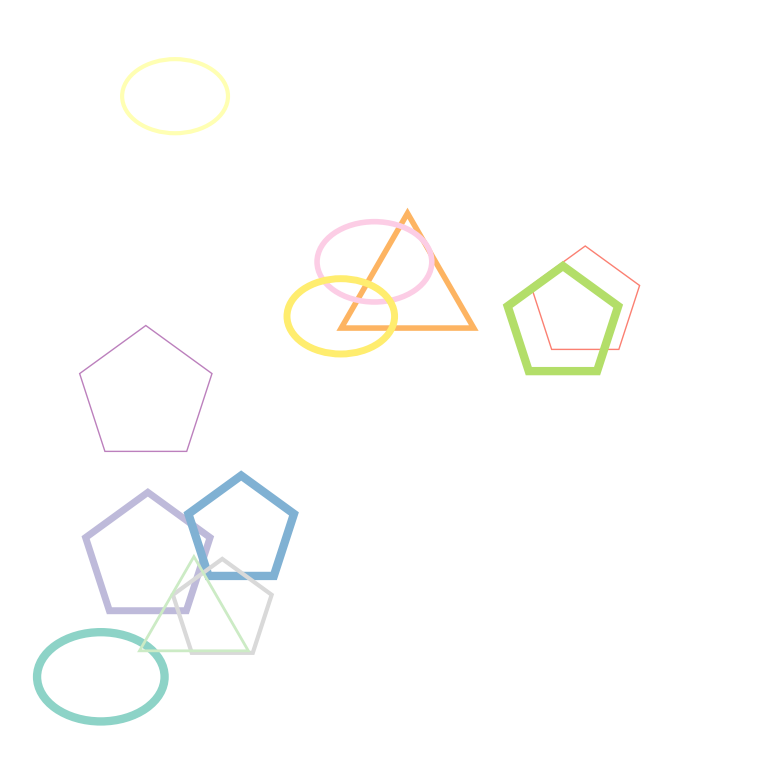[{"shape": "oval", "thickness": 3, "radius": 0.41, "center": [0.131, 0.121]}, {"shape": "oval", "thickness": 1.5, "radius": 0.34, "center": [0.227, 0.875]}, {"shape": "pentagon", "thickness": 2.5, "radius": 0.42, "center": [0.192, 0.276]}, {"shape": "pentagon", "thickness": 0.5, "radius": 0.37, "center": [0.76, 0.606]}, {"shape": "pentagon", "thickness": 3, "radius": 0.36, "center": [0.313, 0.31]}, {"shape": "triangle", "thickness": 2, "radius": 0.5, "center": [0.529, 0.624]}, {"shape": "pentagon", "thickness": 3, "radius": 0.38, "center": [0.731, 0.579]}, {"shape": "oval", "thickness": 2, "radius": 0.37, "center": [0.486, 0.66]}, {"shape": "pentagon", "thickness": 1.5, "radius": 0.34, "center": [0.289, 0.207]}, {"shape": "pentagon", "thickness": 0.5, "radius": 0.45, "center": [0.189, 0.487]}, {"shape": "triangle", "thickness": 1, "radius": 0.41, "center": [0.252, 0.196]}, {"shape": "oval", "thickness": 2.5, "radius": 0.35, "center": [0.443, 0.589]}]